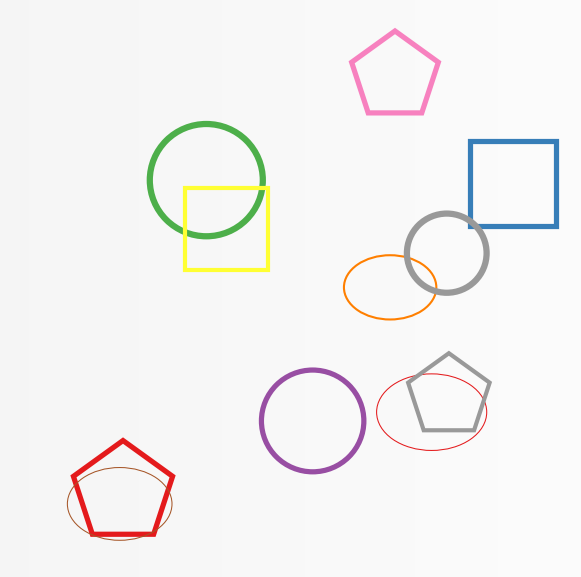[{"shape": "pentagon", "thickness": 2.5, "radius": 0.45, "center": [0.212, 0.147]}, {"shape": "oval", "thickness": 0.5, "radius": 0.47, "center": [0.743, 0.285]}, {"shape": "square", "thickness": 2.5, "radius": 0.37, "center": [0.883, 0.681]}, {"shape": "circle", "thickness": 3, "radius": 0.49, "center": [0.355, 0.687]}, {"shape": "circle", "thickness": 2.5, "radius": 0.44, "center": [0.538, 0.27]}, {"shape": "oval", "thickness": 1, "radius": 0.4, "center": [0.671, 0.502]}, {"shape": "square", "thickness": 2, "radius": 0.35, "center": [0.39, 0.602]}, {"shape": "oval", "thickness": 0.5, "radius": 0.45, "center": [0.206, 0.127]}, {"shape": "pentagon", "thickness": 2.5, "radius": 0.39, "center": [0.68, 0.867]}, {"shape": "circle", "thickness": 3, "radius": 0.34, "center": [0.769, 0.561]}, {"shape": "pentagon", "thickness": 2, "radius": 0.37, "center": [0.772, 0.314]}]